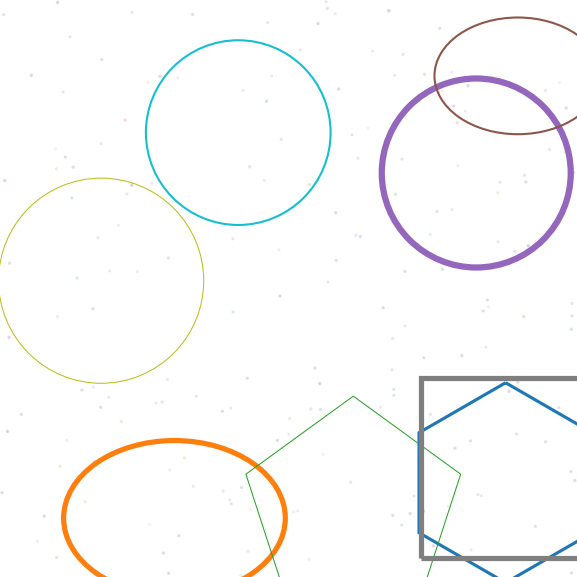[{"shape": "hexagon", "thickness": 1.5, "radius": 0.87, "center": [0.876, 0.163]}, {"shape": "oval", "thickness": 2.5, "radius": 0.96, "center": [0.302, 0.102]}, {"shape": "pentagon", "thickness": 0.5, "radius": 0.98, "center": [0.612, 0.118]}, {"shape": "circle", "thickness": 3, "radius": 0.82, "center": [0.825, 0.7]}, {"shape": "oval", "thickness": 1, "radius": 0.72, "center": [0.897, 0.868]}, {"shape": "square", "thickness": 2.5, "radius": 0.78, "center": [0.886, 0.189]}, {"shape": "circle", "thickness": 0.5, "radius": 0.89, "center": [0.175, 0.513]}, {"shape": "circle", "thickness": 1, "radius": 0.8, "center": [0.413, 0.77]}]